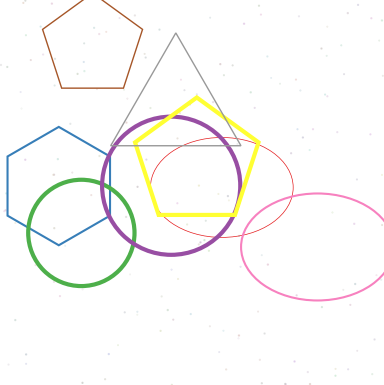[{"shape": "oval", "thickness": 0.5, "radius": 0.93, "center": [0.576, 0.513]}, {"shape": "hexagon", "thickness": 1.5, "radius": 0.77, "center": [0.153, 0.517]}, {"shape": "circle", "thickness": 3, "radius": 0.69, "center": [0.211, 0.395]}, {"shape": "circle", "thickness": 3, "radius": 0.9, "center": [0.445, 0.518]}, {"shape": "pentagon", "thickness": 3, "radius": 0.84, "center": [0.511, 0.578]}, {"shape": "pentagon", "thickness": 1, "radius": 0.68, "center": [0.24, 0.881]}, {"shape": "oval", "thickness": 1.5, "radius": 0.99, "center": [0.825, 0.359]}, {"shape": "triangle", "thickness": 1, "radius": 0.98, "center": [0.457, 0.719]}]